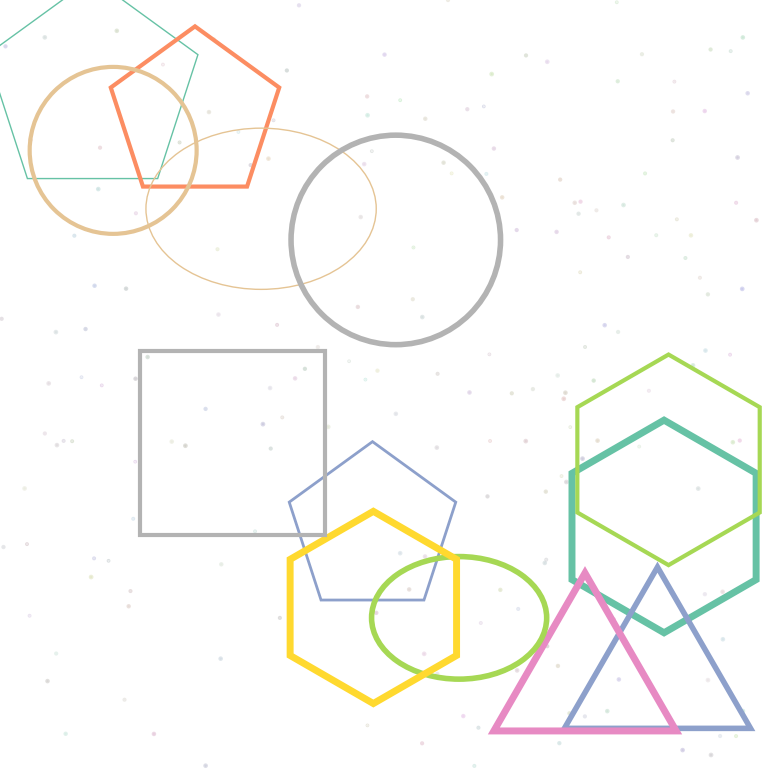[{"shape": "hexagon", "thickness": 2.5, "radius": 0.69, "center": [0.862, 0.316]}, {"shape": "pentagon", "thickness": 0.5, "radius": 0.72, "center": [0.12, 0.885]}, {"shape": "pentagon", "thickness": 1.5, "radius": 0.58, "center": [0.253, 0.851]}, {"shape": "triangle", "thickness": 2, "radius": 0.7, "center": [0.854, 0.124]}, {"shape": "pentagon", "thickness": 1, "radius": 0.57, "center": [0.484, 0.313]}, {"shape": "triangle", "thickness": 2.5, "radius": 0.68, "center": [0.76, 0.119]}, {"shape": "oval", "thickness": 2, "radius": 0.57, "center": [0.596, 0.198]}, {"shape": "hexagon", "thickness": 1.5, "radius": 0.68, "center": [0.868, 0.403]}, {"shape": "hexagon", "thickness": 2.5, "radius": 0.62, "center": [0.485, 0.211]}, {"shape": "oval", "thickness": 0.5, "radius": 0.75, "center": [0.339, 0.729]}, {"shape": "circle", "thickness": 1.5, "radius": 0.54, "center": [0.147, 0.805]}, {"shape": "square", "thickness": 1.5, "radius": 0.6, "center": [0.302, 0.425]}, {"shape": "circle", "thickness": 2, "radius": 0.68, "center": [0.514, 0.688]}]